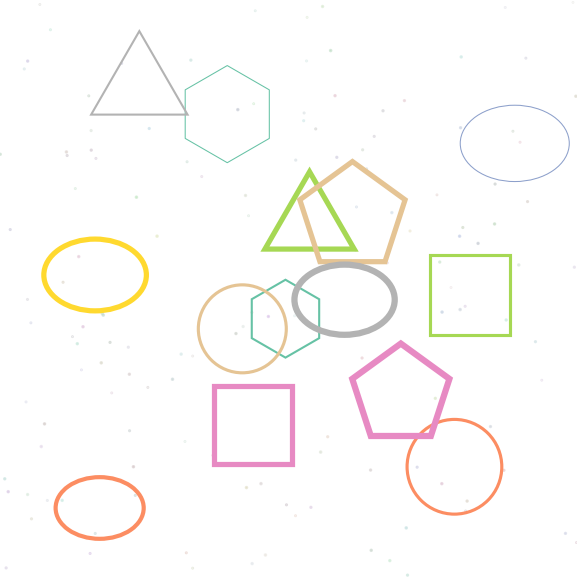[{"shape": "hexagon", "thickness": 1, "radius": 0.34, "center": [0.494, 0.447]}, {"shape": "hexagon", "thickness": 0.5, "radius": 0.42, "center": [0.394, 0.802]}, {"shape": "circle", "thickness": 1.5, "radius": 0.41, "center": [0.787, 0.191]}, {"shape": "oval", "thickness": 2, "radius": 0.38, "center": [0.173, 0.119]}, {"shape": "oval", "thickness": 0.5, "radius": 0.47, "center": [0.891, 0.751]}, {"shape": "pentagon", "thickness": 3, "radius": 0.44, "center": [0.694, 0.316]}, {"shape": "square", "thickness": 2.5, "radius": 0.34, "center": [0.438, 0.263]}, {"shape": "triangle", "thickness": 2.5, "radius": 0.45, "center": [0.536, 0.612]}, {"shape": "square", "thickness": 1.5, "radius": 0.35, "center": [0.814, 0.489]}, {"shape": "oval", "thickness": 2.5, "radius": 0.44, "center": [0.165, 0.523]}, {"shape": "pentagon", "thickness": 2.5, "radius": 0.48, "center": [0.61, 0.624]}, {"shape": "circle", "thickness": 1.5, "radius": 0.38, "center": [0.42, 0.43]}, {"shape": "oval", "thickness": 3, "radius": 0.43, "center": [0.597, 0.48]}, {"shape": "triangle", "thickness": 1, "radius": 0.48, "center": [0.241, 0.849]}]